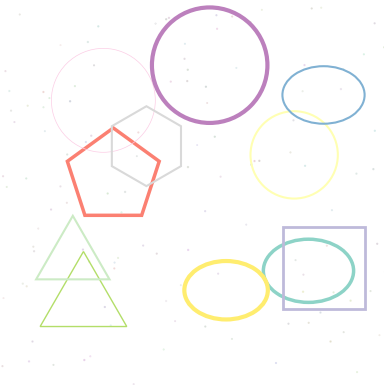[{"shape": "oval", "thickness": 2.5, "radius": 0.59, "center": [0.801, 0.297]}, {"shape": "circle", "thickness": 1.5, "radius": 0.57, "center": [0.764, 0.598]}, {"shape": "square", "thickness": 2, "radius": 0.53, "center": [0.841, 0.303]}, {"shape": "pentagon", "thickness": 2.5, "radius": 0.63, "center": [0.294, 0.542]}, {"shape": "oval", "thickness": 1.5, "radius": 0.53, "center": [0.84, 0.753]}, {"shape": "triangle", "thickness": 1, "radius": 0.65, "center": [0.217, 0.217]}, {"shape": "circle", "thickness": 0.5, "radius": 0.67, "center": [0.268, 0.739]}, {"shape": "hexagon", "thickness": 1.5, "radius": 0.52, "center": [0.38, 0.62]}, {"shape": "circle", "thickness": 3, "radius": 0.75, "center": [0.545, 0.831]}, {"shape": "triangle", "thickness": 1.5, "radius": 0.55, "center": [0.189, 0.329]}, {"shape": "oval", "thickness": 3, "radius": 0.54, "center": [0.587, 0.246]}]